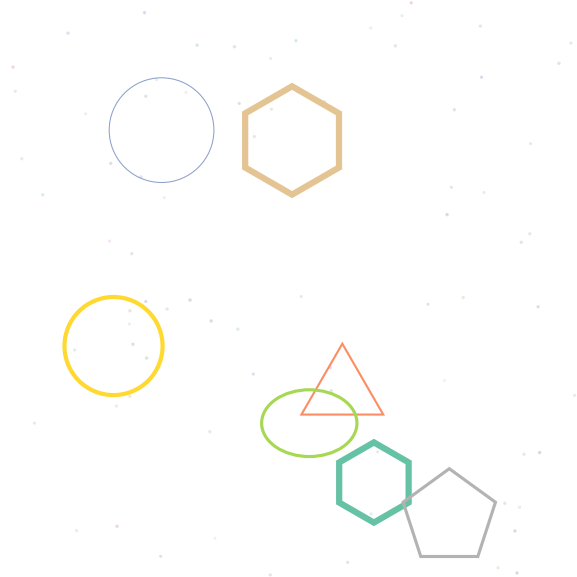[{"shape": "hexagon", "thickness": 3, "radius": 0.35, "center": [0.647, 0.164]}, {"shape": "triangle", "thickness": 1, "radius": 0.41, "center": [0.593, 0.322]}, {"shape": "circle", "thickness": 0.5, "radius": 0.45, "center": [0.28, 0.774]}, {"shape": "oval", "thickness": 1.5, "radius": 0.41, "center": [0.536, 0.266]}, {"shape": "circle", "thickness": 2, "radius": 0.42, "center": [0.197, 0.4]}, {"shape": "hexagon", "thickness": 3, "radius": 0.47, "center": [0.506, 0.756]}, {"shape": "pentagon", "thickness": 1.5, "radius": 0.42, "center": [0.778, 0.103]}]